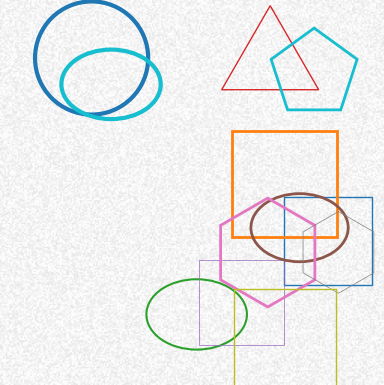[{"shape": "square", "thickness": 1, "radius": 0.57, "center": [0.853, 0.375]}, {"shape": "circle", "thickness": 3, "radius": 0.73, "center": [0.238, 0.849]}, {"shape": "square", "thickness": 2, "radius": 0.69, "center": [0.739, 0.522]}, {"shape": "oval", "thickness": 1.5, "radius": 0.65, "center": [0.511, 0.183]}, {"shape": "triangle", "thickness": 1, "radius": 0.73, "center": [0.702, 0.84]}, {"shape": "square", "thickness": 0.5, "radius": 0.55, "center": [0.628, 0.215]}, {"shape": "oval", "thickness": 2, "radius": 0.63, "center": [0.778, 0.409]}, {"shape": "hexagon", "thickness": 2, "radius": 0.71, "center": [0.695, 0.344]}, {"shape": "hexagon", "thickness": 0.5, "radius": 0.53, "center": [0.879, 0.344]}, {"shape": "square", "thickness": 1, "radius": 0.66, "center": [0.74, 0.117]}, {"shape": "pentagon", "thickness": 2, "radius": 0.59, "center": [0.816, 0.81]}, {"shape": "oval", "thickness": 3, "radius": 0.64, "center": [0.288, 0.781]}]